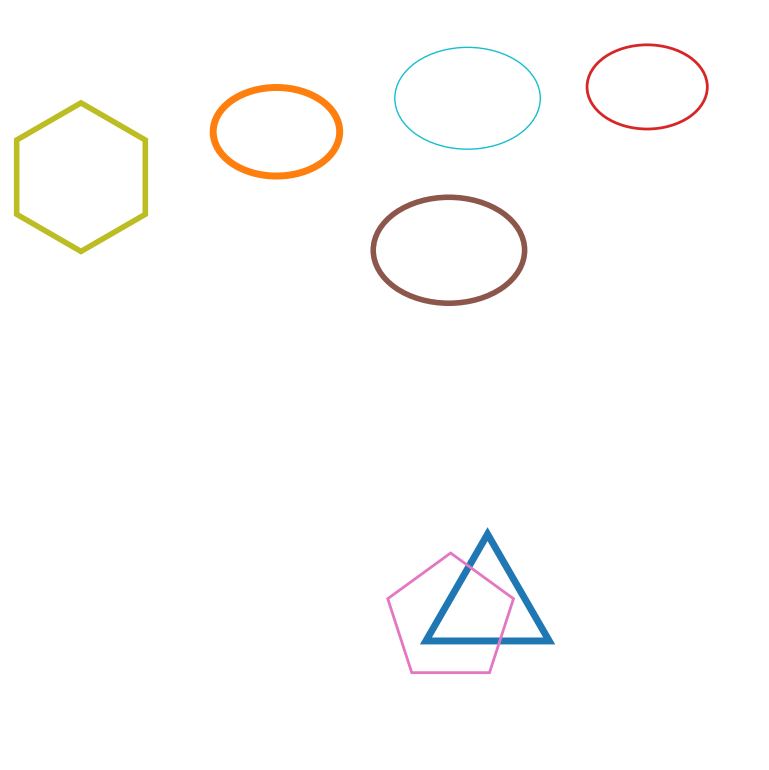[{"shape": "triangle", "thickness": 2.5, "radius": 0.46, "center": [0.633, 0.214]}, {"shape": "oval", "thickness": 2.5, "radius": 0.41, "center": [0.359, 0.829]}, {"shape": "oval", "thickness": 1, "radius": 0.39, "center": [0.84, 0.887]}, {"shape": "oval", "thickness": 2, "radius": 0.49, "center": [0.583, 0.675]}, {"shape": "pentagon", "thickness": 1, "radius": 0.43, "center": [0.585, 0.196]}, {"shape": "hexagon", "thickness": 2, "radius": 0.48, "center": [0.105, 0.77]}, {"shape": "oval", "thickness": 0.5, "radius": 0.47, "center": [0.607, 0.872]}]